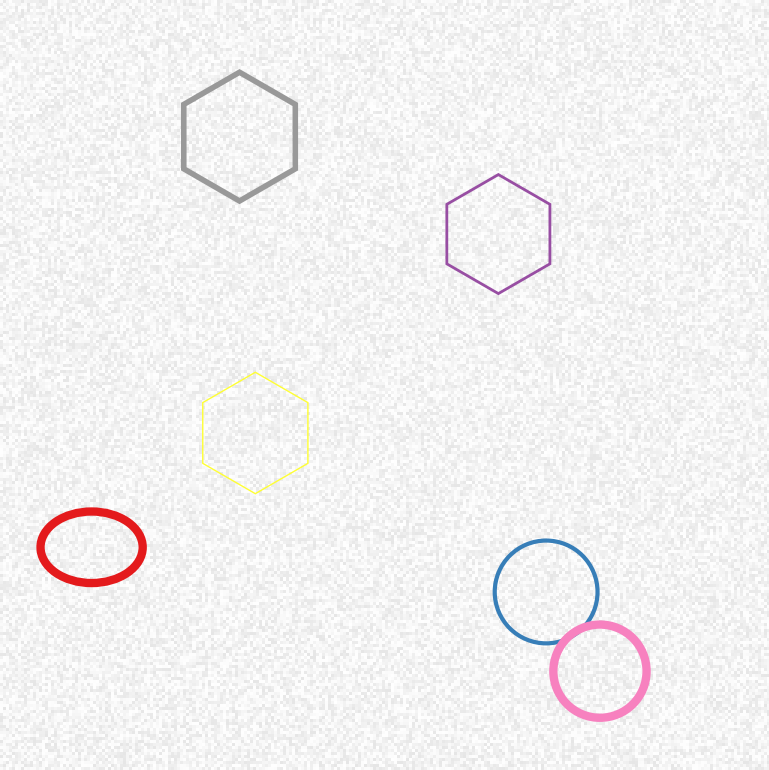[{"shape": "oval", "thickness": 3, "radius": 0.33, "center": [0.119, 0.289]}, {"shape": "circle", "thickness": 1.5, "radius": 0.33, "center": [0.709, 0.231]}, {"shape": "hexagon", "thickness": 1, "radius": 0.39, "center": [0.647, 0.696]}, {"shape": "hexagon", "thickness": 0.5, "radius": 0.39, "center": [0.332, 0.438]}, {"shape": "circle", "thickness": 3, "radius": 0.3, "center": [0.779, 0.128]}, {"shape": "hexagon", "thickness": 2, "radius": 0.42, "center": [0.311, 0.823]}]